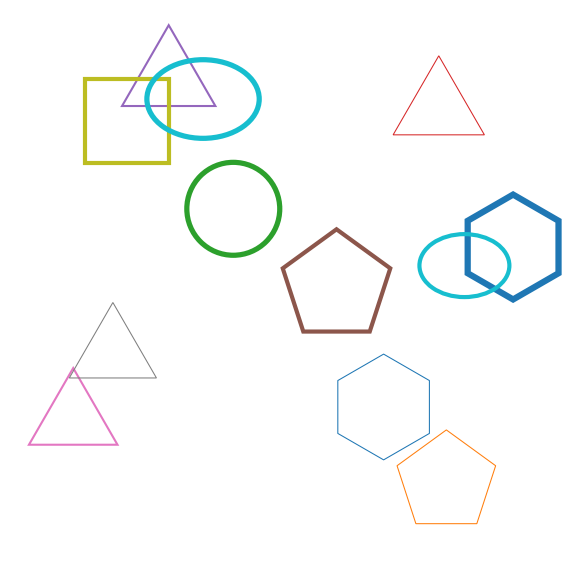[{"shape": "hexagon", "thickness": 3, "radius": 0.45, "center": [0.888, 0.571]}, {"shape": "hexagon", "thickness": 0.5, "radius": 0.46, "center": [0.664, 0.294]}, {"shape": "pentagon", "thickness": 0.5, "radius": 0.45, "center": [0.773, 0.165]}, {"shape": "circle", "thickness": 2.5, "radius": 0.4, "center": [0.404, 0.638]}, {"shape": "triangle", "thickness": 0.5, "radius": 0.46, "center": [0.76, 0.811]}, {"shape": "triangle", "thickness": 1, "radius": 0.47, "center": [0.292, 0.862]}, {"shape": "pentagon", "thickness": 2, "radius": 0.49, "center": [0.583, 0.504]}, {"shape": "triangle", "thickness": 1, "radius": 0.44, "center": [0.127, 0.273]}, {"shape": "triangle", "thickness": 0.5, "radius": 0.44, "center": [0.195, 0.388]}, {"shape": "square", "thickness": 2, "radius": 0.36, "center": [0.22, 0.789]}, {"shape": "oval", "thickness": 2, "radius": 0.39, "center": [0.804, 0.539]}, {"shape": "oval", "thickness": 2.5, "radius": 0.49, "center": [0.352, 0.828]}]